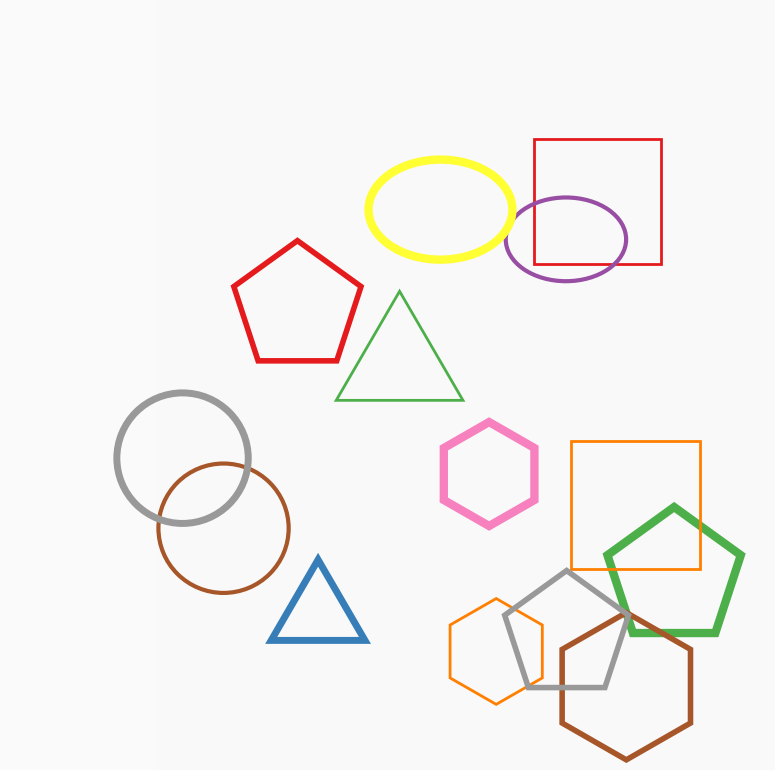[{"shape": "pentagon", "thickness": 2, "radius": 0.43, "center": [0.384, 0.601]}, {"shape": "square", "thickness": 1, "radius": 0.41, "center": [0.771, 0.738]}, {"shape": "triangle", "thickness": 2.5, "radius": 0.35, "center": [0.41, 0.203]}, {"shape": "triangle", "thickness": 1, "radius": 0.47, "center": [0.516, 0.527]}, {"shape": "pentagon", "thickness": 3, "radius": 0.45, "center": [0.87, 0.251]}, {"shape": "oval", "thickness": 1.5, "radius": 0.39, "center": [0.73, 0.689]}, {"shape": "square", "thickness": 1, "radius": 0.42, "center": [0.82, 0.344]}, {"shape": "hexagon", "thickness": 1, "radius": 0.34, "center": [0.64, 0.154]}, {"shape": "oval", "thickness": 3, "radius": 0.46, "center": [0.568, 0.728]}, {"shape": "hexagon", "thickness": 2, "radius": 0.48, "center": [0.808, 0.109]}, {"shape": "circle", "thickness": 1.5, "radius": 0.42, "center": [0.288, 0.314]}, {"shape": "hexagon", "thickness": 3, "radius": 0.34, "center": [0.631, 0.384]}, {"shape": "pentagon", "thickness": 2, "radius": 0.42, "center": [0.731, 0.175]}, {"shape": "circle", "thickness": 2.5, "radius": 0.42, "center": [0.236, 0.405]}]